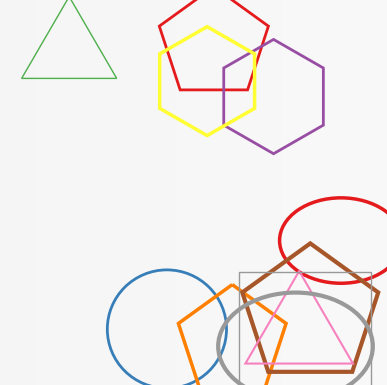[{"shape": "pentagon", "thickness": 2, "radius": 0.74, "center": [0.552, 0.886]}, {"shape": "oval", "thickness": 2.5, "radius": 0.79, "center": [0.88, 0.375]}, {"shape": "circle", "thickness": 2, "radius": 0.77, "center": [0.431, 0.145]}, {"shape": "triangle", "thickness": 1, "radius": 0.71, "center": [0.178, 0.867]}, {"shape": "hexagon", "thickness": 2, "radius": 0.74, "center": [0.706, 0.749]}, {"shape": "pentagon", "thickness": 2.5, "radius": 0.73, "center": [0.599, 0.115]}, {"shape": "hexagon", "thickness": 2.5, "radius": 0.71, "center": [0.535, 0.789]}, {"shape": "pentagon", "thickness": 3, "radius": 0.92, "center": [0.801, 0.183]}, {"shape": "triangle", "thickness": 1.5, "radius": 0.8, "center": [0.772, 0.136]}, {"shape": "oval", "thickness": 3, "radius": 1.0, "center": [0.763, 0.1]}, {"shape": "square", "thickness": 1, "radius": 0.85, "center": [0.787, 0.122]}]